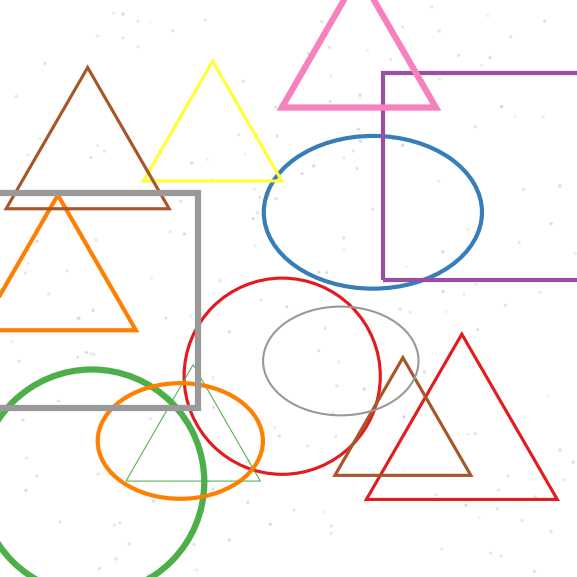[{"shape": "circle", "thickness": 1.5, "radius": 0.85, "center": [0.489, 0.348]}, {"shape": "triangle", "thickness": 1.5, "radius": 0.95, "center": [0.8, 0.23]}, {"shape": "oval", "thickness": 2, "radius": 0.94, "center": [0.646, 0.632]}, {"shape": "circle", "thickness": 3, "radius": 0.97, "center": [0.159, 0.165]}, {"shape": "triangle", "thickness": 0.5, "radius": 0.67, "center": [0.334, 0.233]}, {"shape": "square", "thickness": 2, "radius": 0.9, "center": [0.843, 0.693]}, {"shape": "oval", "thickness": 2, "radius": 0.72, "center": [0.312, 0.236]}, {"shape": "triangle", "thickness": 2, "radius": 0.78, "center": [0.1, 0.505]}, {"shape": "triangle", "thickness": 1.5, "radius": 0.69, "center": [0.368, 0.755]}, {"shape": "triangle", "thickness": 1.5, "radius": 0.82, "center": [0.152, 0.719]}, {"shape": "triangle", "thickness": 1.5, "radius": 0.68, "center": [0.698, 0.244]}, {"shape": "triangle", "thickness": 3, "radius": 0.77, "center": [0.621, 0.89]}, {"shape": "square", "thickness": 3, "radius": 0.93, "center": [0.158, 0.479]}, {"shape": "oval", "thickness": 1, "radius": 0.67, "center": [0.59, 0.374]}]